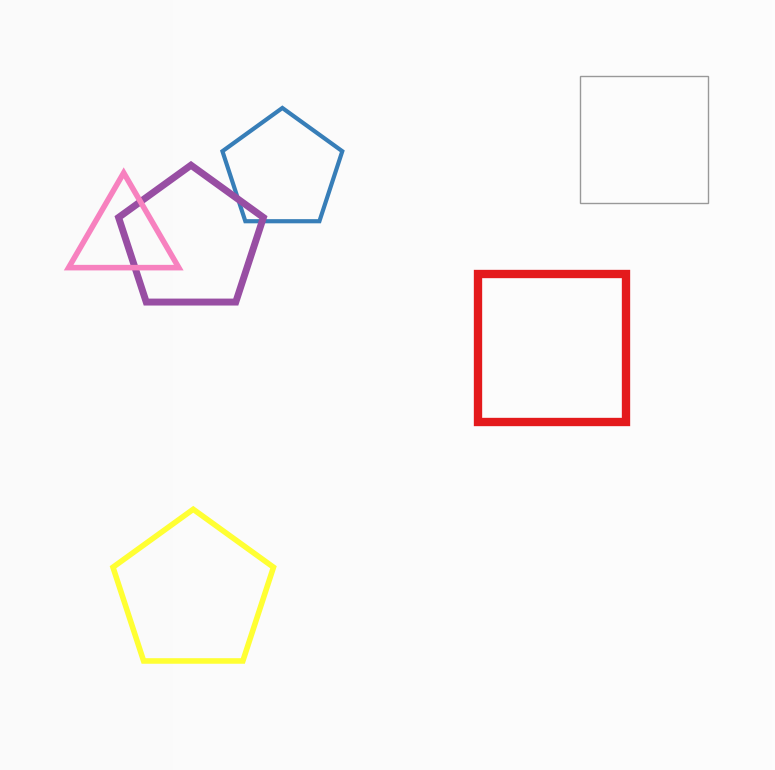[{"shape": "square", "thickness": 3, "radius": 0.48, "center": [0.712, 0.548]}, {"shape": "pentagon", "thickness": 1.5, "radius": 0.41, "center": [0.364, 0.778]}, {"shape": "pentagon", "thickness": 2.5, "radius": 0.49, "center": [0.246, 0.687]}, {"shape": "pentagon", "thickness": 2, "radius": 0.54, "center": [0.249, 0.23]}, {"shape": "triangle", "thickness": 2, "radius": 0.41, "center": [0.16, 0.693]}, {"shape": "square", "thickness": 0.5, "radius": 0.41, "center": [0.831, 0.819]}]